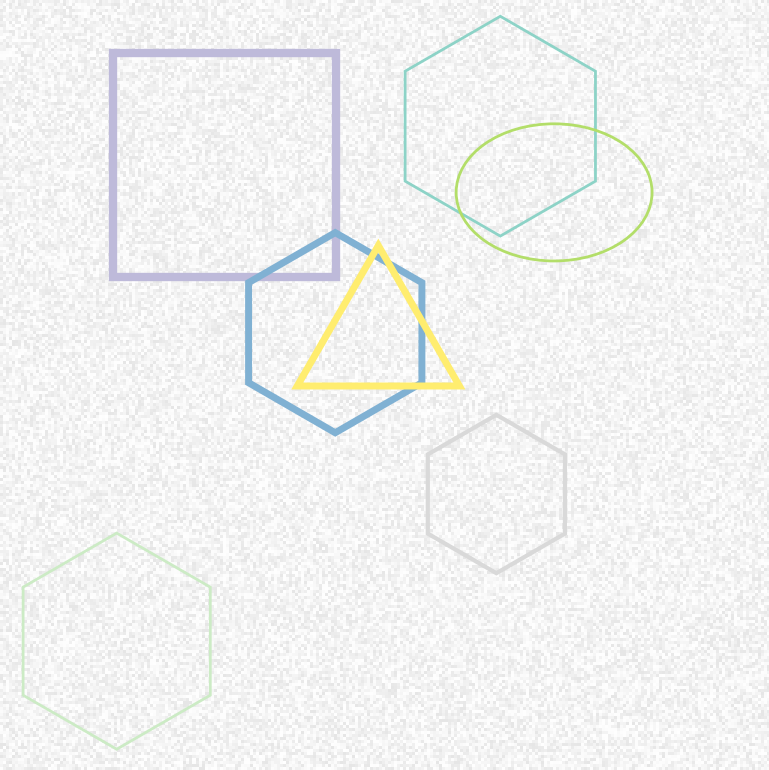[{"shape": "hexagon", "thickness": 1, "radius": 0.71, "center": [0.65, 0.836]}, {"shape": "square", "thickness": 3, "radius": 0.73, "center": [0.292, 0.786]}, {"shape": "hexagon", "thickness": 2.5, "radius": 0.65, "center": [0.435, 0.568]}, {"shape": "oval", "thickness": 1, "radius": 0.64, "center": [0.72, 0.75]}, {"shape": "hexagon", "thickness": 1.5, "radius": 0.51, "center": [0.645, 0.358]}, {"shape": "hexagon", "thickness": 1, "radius": 0.7, "center": [0.152, 0.167]}, {"shape": "triangle", "thickness": 2.5, "radius": 0.61, "center": [0.491, 0.56]}]